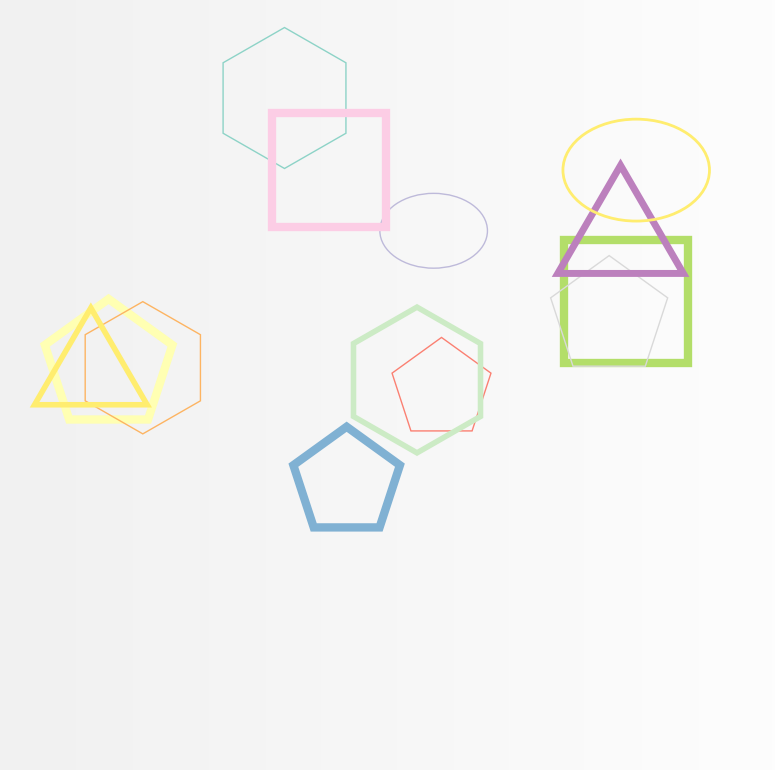[{"shape": "hexagon", "thickness": 0.5, "radius": 0.46, "center": [0.367, 0.873]}, {"shape": "pentagon", "thickness": 3, "radius": 0.43, "center": [0.14, 0.525]}, {"shape": "oval", "thickness": 0.5, "radius": 0.35, "center": [0.56, 0.7]}, {"shape": "pentagon", "thickness": 0.5, "radius": 0.34, "center": [0.57, 0.495]}, {"shape": "pentagon", "thickness": 3, "radius": 0.36, "center": [0.447, 0.374]}, {"shape": "hexagon", "thickness": 0.5, "radius": 0.43, "center": [0.184, 0.522]}, {"shape": "square", "thickness": 3, "radius": 0.4, "center": [0.808, 0.608]}, {"shape": "square", "thickness": 3, "radius": 0.37, "center": [0.425, 0.78]}, {"shape": "pentagon", "thickness": 0.5, "radius": 0.4, "center": [0.786, 0.589]}, {"shape": "triangle", "thickness": 2.5, "radius": 0.47, "center": [0.801, 0.692]}, {"shape": "hexagon", "thickness": 2, "radius": 0.47, "center": [0.538, 0.507]}, {"shape": "triangle", "thickness": 2, "radius": 0.42, "center": [0.117, 0.516]}, {"shape": "oval", "thickness": 1, "radius": 0.47, "center": [0.821, 0.779]}]